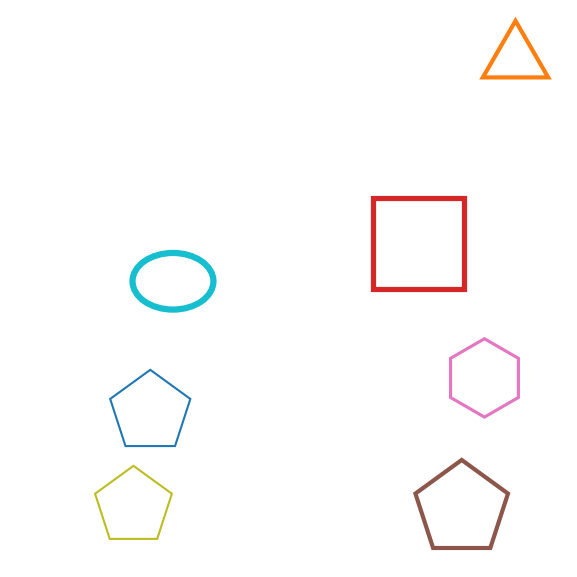[{"shape": "pentagon", "thickness": 1, "radius": 0.36, "center": [0.26, 0.286]}, {"shape": "triangle", "thickness": 2, "radius": 0.33, "center": [0.893, 0.898]}, {"shape": "square", "thickness": 2.5, "radius": 0.39, "center": [0.724, 0.578]}, {"shape": "pentagon", "thickness": 2, "radius": 0.42, "center": [0.799, 0.118]}, {"shape": "hexagon", "thickness": 1.5, "radius": 0.34, "center": [0.839, 0.345]}, {"shape": "pentagon", "thickness": 1, "radius": 0.35, "center": [0.231, 0.123]}, {"shape": "oval", "thickness": 3, "radius": 0.35, "center": [0.3, 0.512]}]